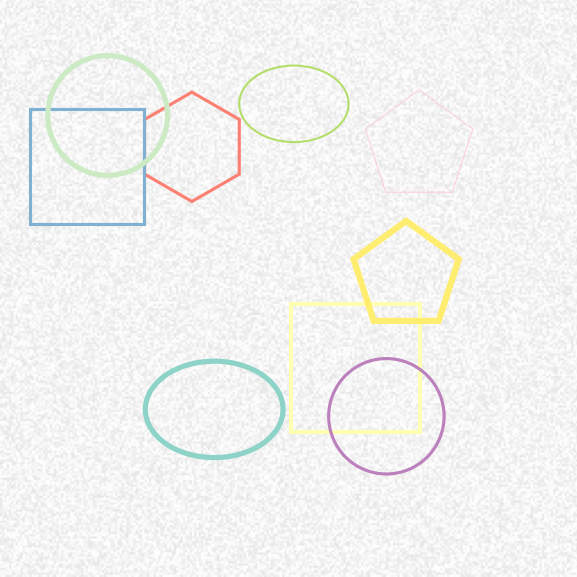[{"shape": "oval", "thickness": 2.5, "radius": 0.6, "center": [0.371, 0.29]}, {"shape": "square", "thickness": 2, "radius": 0.56, "center": [0.616, 0.362]}, {"shape": "hexagon", "thickness": 1.5, "radius": 0.47, "center": [0.332, 0.745]}, {"shape": "square", "thickness": 1.5, "radius": 0.49, "center": [0.151, 0.711]}, {"shape": "oval", "thickness": 1, "radius": 0.47, "center": [0.509, 0.819]}, {"shape": "pentagon", "thickness": 0.5, "radius": 0.49, "center": [0.726, 0.745]}, {"shape": "circle", "thickness": 1.5, "radius": 0.5, "center": [0.669, 0.278]}, {"shape": "circle", "thickness": 2.5, "radius": 0.52, "center": [0.186, 0.799]}, {"shape": "pentagon", "thickness": 3, "radius": 0.48, "center": [0.703, 0.521]}]